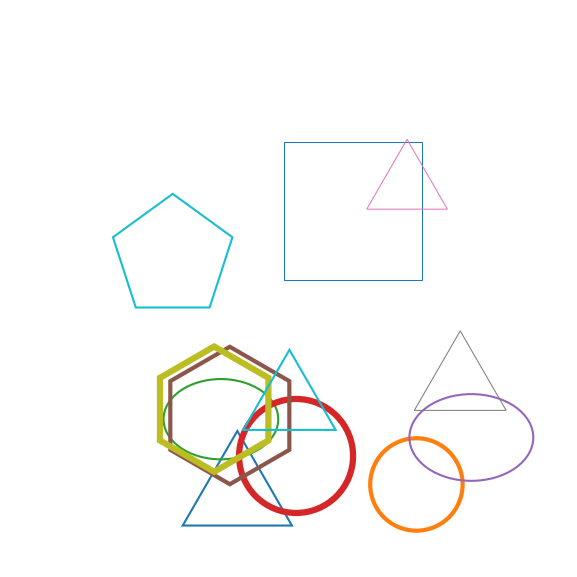[{"shape": "triangle", "thickness": 1, "radius": 0.55, "center": [0.411, 0.144]}, {"shape": "square", "thickness": 0.5, "radius": 0.6, "center": [0.611, 0.634]}, {"shape": "circle", "thickness": 2, "radius": 0.4, "center": [0.721, 0.16]}, {"shape": "oval", "thickness": 1, "radius": 0.5, "center": [0.382, 0.273]}, {"shape": "circle", "thickness": 3, "radius": 0.49, "center": [0.513, 0.21]}, {"shape": "oval", "thickness": 1, "radius": 0.54, "center": [0.816, 0.242]}, {"shape": "hexagon", "thickness": 2, "radius": 0.59, "center": [0.398, 0.28]}, {"shape": "triangle", "thickness": 0.5, "radius": 0.4, "center": [0.705, 0.677]}, {"shape": "triangle", "thickness": 0.5, "radius": 0.46, "center": [0.797, 0.334]}, {"shape": "hexagon", "thickness": 3, "radius": 0.54, "center": [0.371, 0.291]}, {"shape": "triangle", "thickness": 1, "radius": 0.46, "center": [0.501, 0.301]}, {"shape": "pentagon", "thickness": 1, "radius": 0.54, "center": [0.299, 0.555]}]